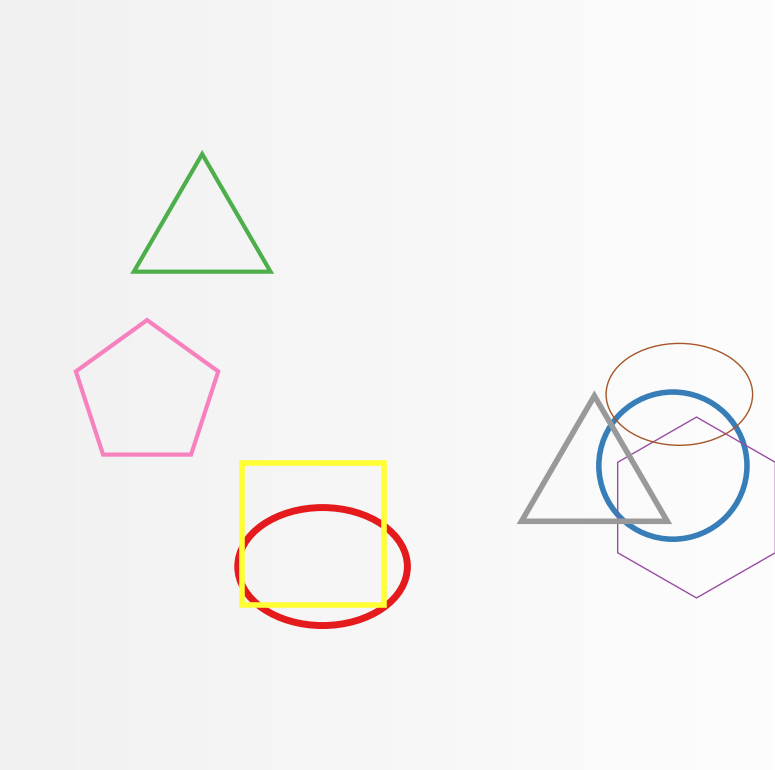[{"shape": "oval", "thickness": 2.5, "radius": 0.55, "center": [0.416, 0.264]}, {"shape": "circle", "thickness": 2, "radius": 0.48, "center": [0.868, 0.395]}, {"shape": "triangle", "thickness": 1.5, "radius": 0.51, "center": [0.261, 0.698]}, {"shape": "hexagon", "thickness": 0.5, "radius": 0.59, "center": [0.899, 0.341]}, {"shape": "square", "thickness": 2, "radius": 0.46, "center": [0.404, 0.307]}, {"shape": "oval", "thickness": 0.5, "radius": 0.47, "center": [0.877, 0.488]}, {"shape": "pentagon", "thickness": 1.5, "radius": 0.48, "center": [0.19, 0.488]}, {"shape": "triangle", "thickness": 2, "radius": 0.54, "center": [0.767, 0.377]}]